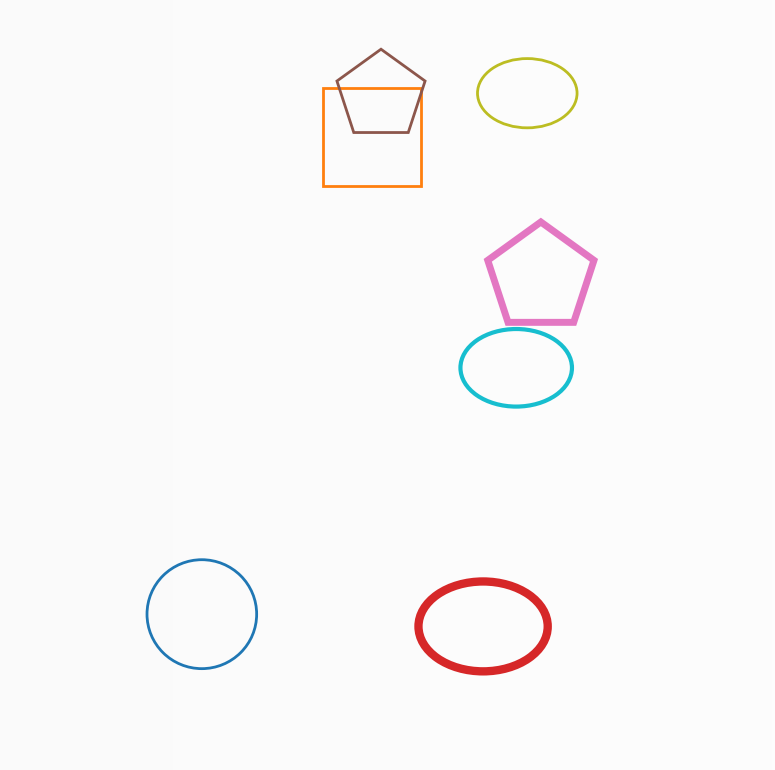[{"shape": "circle", "thickness": 1, "radius": 0.35, "center": [0.26, 0.202]}, {"shape": "square", "thickness": 1, "radius": 0.32, "center": [0.48, 0.822]}, {"shape": "oval", "thickness": 3, "radius": 0.42, "center": [0.623, 0.186]}, {"shape": "pentagon", "thickness": 1, "radius": 0.3, "center": [0.492, 0.876]}, {"shape": "pentagon", "thickness": 2.5, "radius": 0.36, "center": [0.698, 0.64]}, {"shape": "oval", "thickness": 1, "radius": 0.32, "center": [0.68, 0.879]}, {"shape": "oval", "thickness": 1.5, "radius": 0.36, "center": [0.666, 0.522]}]